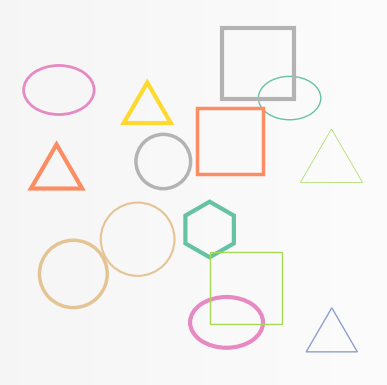[{"shape": "hexagon", "thickness": 3, "radius": 0.36, "center": [0.541, 0.404]}, {"shape": "oval", "thickness": 1, "radius": 0.4, "center": [0.747, 0.745]}, {"shape": "square", "thickness": 2.5, "radius": 0.43, "center": [0.594, 0.634]}, {"shape": "triangle", "thickness": 3, "radius": 0.38, "center": [0.146, 0.548]}, {"shape": "triangle", "thickness": 1, "radius": 0.38, "center": [0.856, 0.124]}, {"shape": "oval", "thickness": 3, "radius": 0.47, "center": [0.585, 0.163]}, {"shape": "oval", "thickness": 2, "radius": 0.45, "center": [0.152, 0.766]}, {"shape": "square", "thickness": 1, "radius": 0.47, "center": [0.635, 0.252]}, {"shape": "triangle", "thickness": 0.5, "radius": 0.46, "center": [0.855, 0.572]}, {"shape": "triangle", "thickness": 3, "radius": 0.35, "center": [0.38, 0.716]}, {"shape": "circle", "thickness": 1.5, "radius": 0.48, "center": [0.355, 0.379]}, {"shape": "circle", "thickness": 2.5, "radius": 0.44, "center": [0.189, 0.288]}, {"shape": "square", "thickness": 3, "radius": 0.46, "center": [0.665, 0.835]}, {"shape": "circle", "thickness": 2.5, "radius": 0.35, "center": [0.421, 0.58]}]